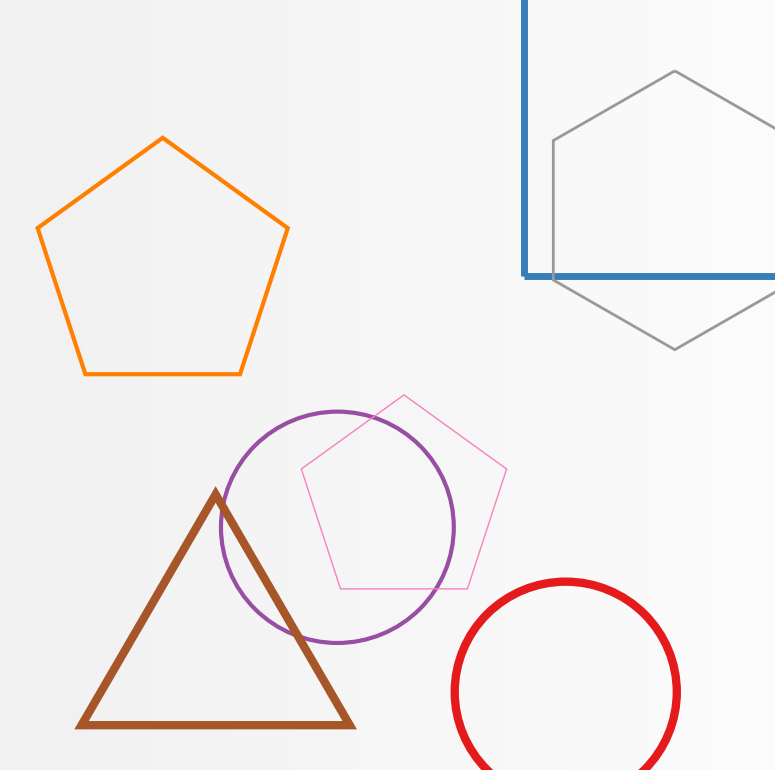[{"shape": "circle", "thickness": 3, "radius": 0.72, "center": [0.73, 0.101]}, {"shape": "square", "thickness": 2.5, "radius": 0.94, "center": [0.864, 0.83]}, {"shape": "circle", "thickness": 1.5, "radius": 0.75, "center": [0.435, 0.315]}, {"shape": "pentagon", "thickness": 1.5, "radius": 0.85, "center": [0.21, 0.651]}, {"shape": "triangle", "thickness": 3, "radius": 1.0, "center": [0.278, 0.158]}, {"shape": "pentagon", "thickness": 0.5, "radius": 0.7, "center": [0.521, 0.348]}, {"shape": "hexagon", "thickness": 1, "radius": 0.91, "center": [0.871, 0.727]}]